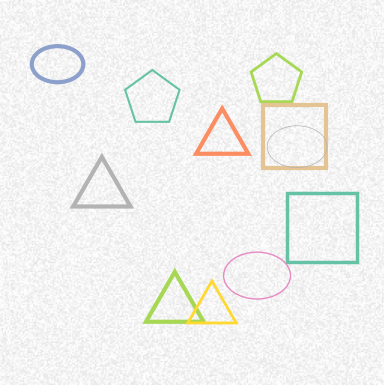[{"shape": "square", "thickness": 2.5, "radius": 0.45, "center": [0.837, 0.409]}, {"shape": "pentagon", "thickness": 1.5, "radius": 0.37, "center": [0.396, 0.744]}, {"shape": "triangle", "thickness": 3, "radius": 0.39, "center": [0.577, 0.64]}, {"shape": "oval", "thickness": 3, "radius": 0.33, "center": [0.149, 0.833]}, {"shape": "oval", "thickness": 1, "radius": 0.43, "center": [0.668, 0.284]}, {"shape": "triangle", "thickness": 3, "radius": 0.43, "center": [0.454, 0.207]}, {"shape": "pentagon", "thickness": 2, "radius": 0.35, "center": [0.718, 0.792]}, {"shape": "triangle", "thickness": 2, "radius": 0.36, "center": [0.551, 0.197]}, {"shape": "square", "thickness": 3, "radius": 0.41, "center": [0.765, 0.644]}, {"shape": "triangle", "thickness": 3, "radius": 0.43, "center": [0.265, 0.507]}, {"shape": "oval", "thickness": 0.5, "radius": 0.39, "center": [0.772, 0.619]}]